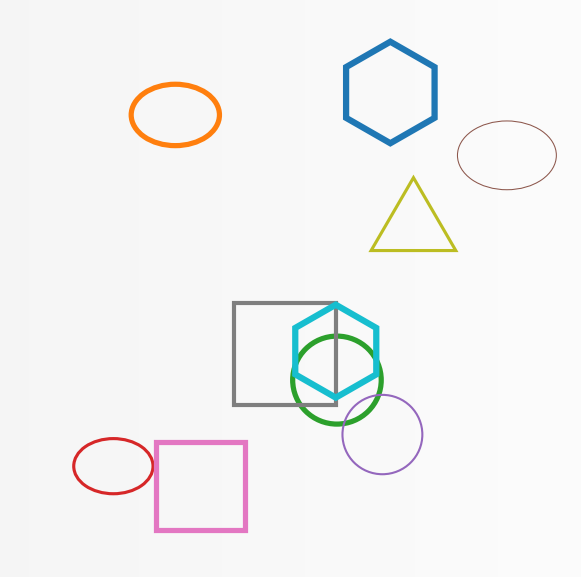[{"shape": "hexagon", "thickness": 3, "radius": 0.44, "center": [0.672, 0.839]}, {"shape": "oval", "thickness": 2.5, "radius": 0.38, "center": [0.302, 0.8]}, {"shape": "circle", "thickness": 2.5, "radius": 0.38, "center": [0.58, 0.341]}, {"shape": "oval", "thickness": 1.5, "radius": 0.34, "center": [0.195, 0.192]}, {"shape": "circle", "thickness": 1, "radius": 0.34, "center": [0.658, 0.247]}, {"shape": "oval", "thickness": 0.5, "radius": 0.43, "center": [0.872, 0.73]}, {"shape": "square", "thickness": 2.5, "radius": 0.38, "center": [0.345, 0.157]}, {"shape": "square", "thickness": 2, "radius": 0.44, "center": [0.49, 0.386]}, {"shape": "triangle", "thickness": 1.5, "radius": 0.42, "center": [0.711, 0.607]}, {"shape": "hexagon", "thickness": 3, "radius": 0.4, "center": [0.578, 0.391]}]